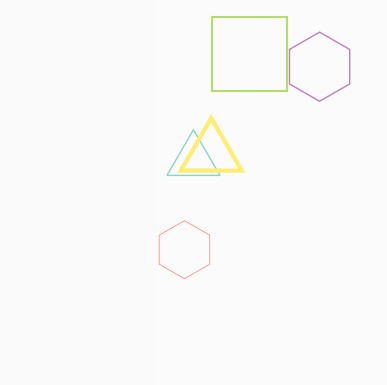[{"shape": "triangle", "thickness": 1, "radius": 0.4, "center": [0.499, 0.584]}, {"shape": "hexagon", "thickness": 0.5, "radius": 0.38, "center": [0.476, 0.351]}, {"shape": "square", "thickness": 1.5, "radius": 0.49, "center": [0.645, 0.86]}, {"shape": "hexagon", "thickness": 1, "radius": 0.45, "center": [0.825, 0.827]}, {"shape": "triangle", "thickness": 3, "radius": 0.45, "center": [0.545, 0.602]}]